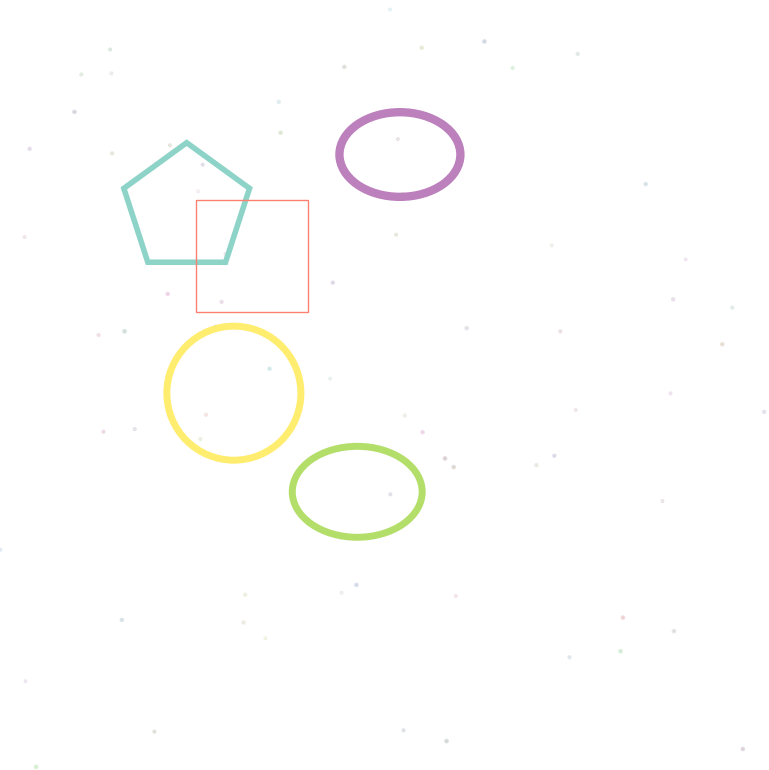[{"shape": "pentagon", "thickness": 2, "radius": 0.43, "center": [0.242, 0.729]}, {"shape": "square", "thickness": 0.5, "radius": 0.36, "center": [0.328, 0.667]}, {"shape": "oval", "thickness": 2.5, "radius": 0.42, "center": [0.464, 0.361]}, {"shape": "oval", "thickness": 3, "radius": 0.39, "center": [0.519, 0.799]}, {"shape": "circle", "thickness": 2.5, "radius": 0.44, "center": [0.304, 0.489]}]